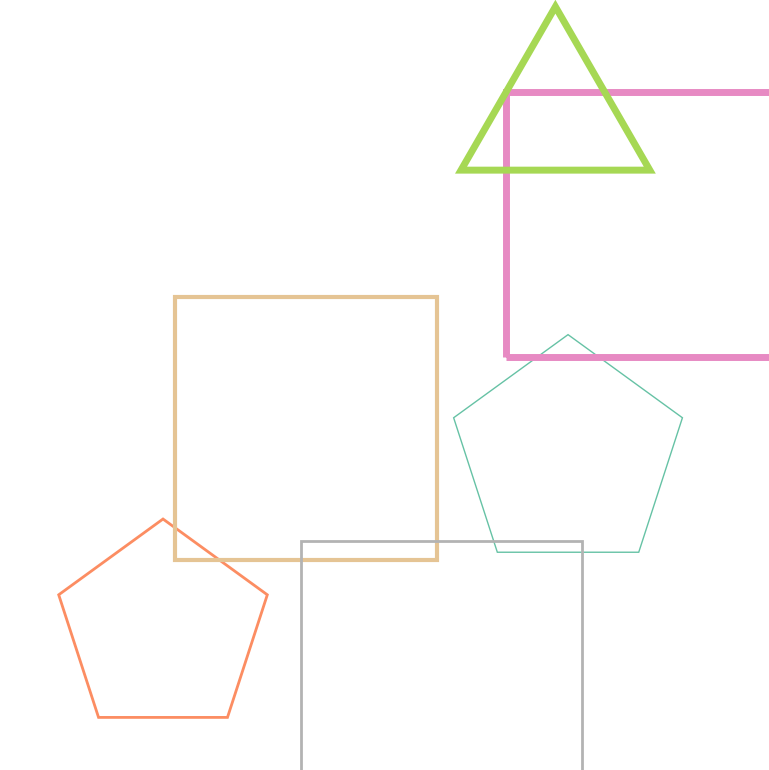[{"shape": "pentagon", "thickness": 0.5, "radius": 0.78, "center": [0.738, 0.409]}, {"shape": "pentagon", "thickness": 1, "radius": 0.71, "center": [0.212, 0.184]}, {"shape": "square", "thickness": 2.5, "radius": 0.86, "center": [0.829, 0.708]}, {"shape": "triangle", "thickness": 2.5, "radius": 0.71, "center": [0.721, 0.85]}, {"shape": "square", "thickness": 1.5, "radius": 0.85, "center": [0.398, 0.443]}, {"shape": "square", "thickness": 1, "radius": 0.91, "center": [0.573, 0.115]}]